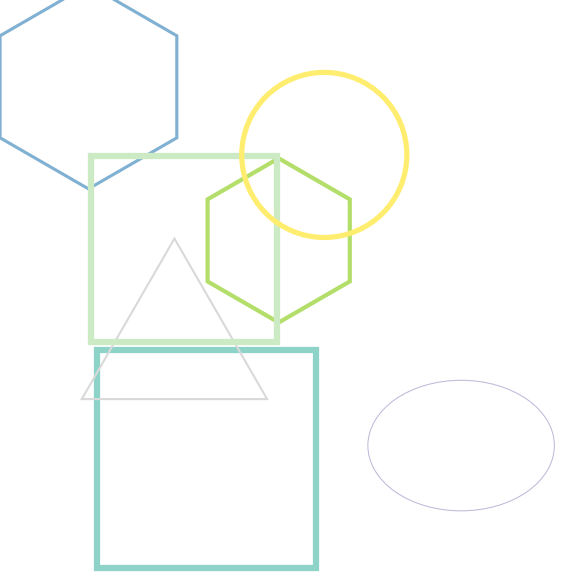[{"shape": "square", "thickness": 3, "radius": 0.95, "center": [0.358, 0.204]}, {"shape": "oval", "thickness": 0.5, "radius": 0.81, "center": [0.798, 0.228]}, {"shape": "hexagon", "thickness": 1.5, "radius": 0.88, "center": [0.153, 0.849]}, {"shape": "hexagon", "thickness": 2, "radius": 0.71, "center": [0.483, 0.583]}, {"shape": "triangle", "thickness": 1, "radius": 0.93, "center": [0.302, 0.401]}, {"shape": "square", "thickness": 3, "radius": 0.81, "center": [0.318, 0.569]}, {"shape": "circle", "thickness": 2.5, "radius": 0.71, "center": [0.562, 0.731]}]